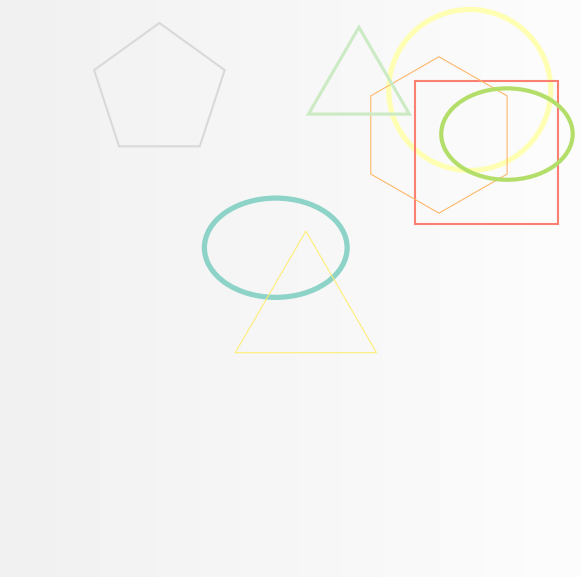[{"shape": "oval", "thickness": 2.5, "radius": 0.61, "center": [0.474, 0.57]}, {"shape": "circle", "thickness": 2.5, "radius": 0.7, "center": [0.808, 0.843]}, {"shape": "square", "thickness": 1, "radius": 0.62, "center": [0.837, 0.735]}, {"shape": "hexagon", "thickness": 0.5, "radius": 0.68, "center": [0.755, 0.765]}, {"shape": "oval", "thickness": 2, "radius": 0.57, "center": [0.872, 0.767]}, {"shape": "pentagon", "thickness": 1, "radius": 0.59, "center": [0.274, 0.841]}, {"shape": "triangle", "thickness": 1.5, "radius": 0.5, "center": [0.618, 0.852]}, {"shape": "triangle", "thickness": 0.5, "radius": 0.7, "center": [0.526, 0.459]}]